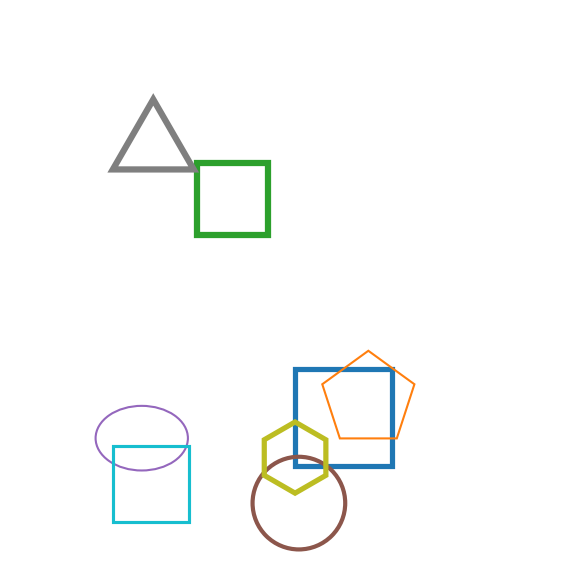[{"shape": "square", "thickness": 2.5, "radius": 0.42, "center": [0.595, 0.276]}, {"shape": "pentagon", "thickness": 1, "radius": 0.42, "center": [0.638, 0.308]}, {"shape": "square", "thickness": 3, "radius": 0.31, "center": [0.402, 0.655]}, {"shape": "oval", "thickness": 1, "radius": 0.4, "center": [0.245, 0.24]}, {"shape": "circle", "thickness": 2, "radius": 0.4, "center": [0.518, 0.128]}, {"shape": "triangle", "thickness": 3, "radius": 0.4, "center": [0.265, 0.746]}, {"shape": "hexagon", "thickness": 2.5, "radius": 0.31, "center": [0.511, 0.207]}, {"shape": "square", "thickness": 1.5, "radius": 0.33, "center": [0.261, 0.161]}]